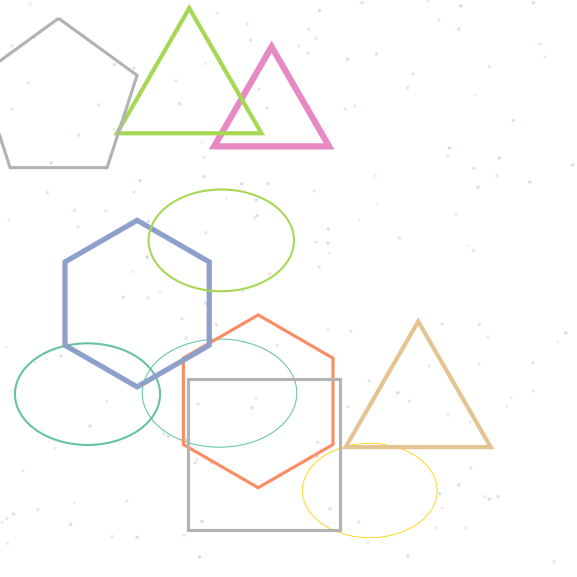[{"shape": "oval", "thickness": 1, "radius": 0.63, "center": [0.152, 0.317]}, {"shape": "oval", "thickness": 0.5, "radius": 0.67, "center": [0.38, 0.318]}, {"shape": "hexagon", "thickness": 1.5, "radius": 0.75, "center": [0.447, 0.304]}, {"shape": "hexagon", "thickness": 2.5, "radius": 0.72, "center": [0.237, 0.473]}, {"shape": "triangle", "thickness": 3, "radius": 0.57, "center": [0.47, 0.803]}, {"shape": "triangle", "thickness": 2, "radius": 0.72, "center": [0.328, 0.841]}, {"shape": "oval", "thickness": 1, "radius": 0.63, "center": [0.383, 0.583]}, {"shape": "oval", "thickness": 0.5, "radius": 0.58, "center": [0.64, 0.15]}, {"shape": "triangle", "thickness": 2, "radius": 0.73, "center": [0.724, 0.297]}, {"shape": "pentagon", "thickness": 1.5, "radius": 0.71, "center": [0.101, 0.824]}, {"shape": "square", "thickness": 1.5, "radius": 0.66, "center": [0.457, 0.212]}]